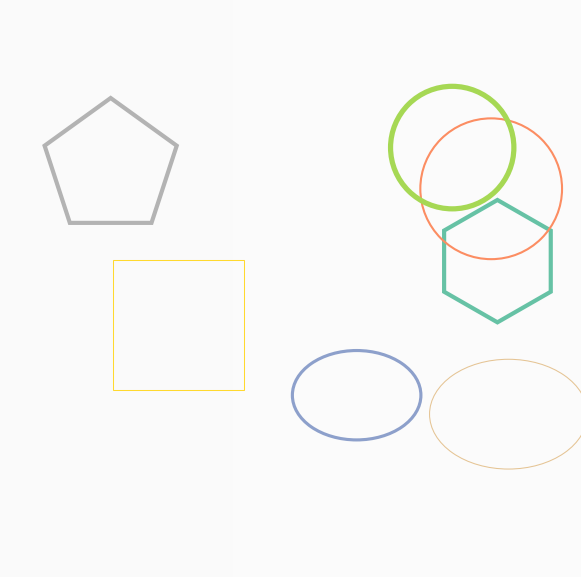[{"shape": "hexagon", "thickness": 2, "radius": 0.53, "center": [0.856, 0.547]}, {"shape": "circle", "thickness": 1, "radius": 0.61, "center": [0.845, 0.672]}, {"shape": "oval", "thickness": 1.5, "radius": 0.55, "center": [0.614, 0.315]}, {"shape": "circle", "thickness": 2.5, "radius": 0.53, "center": [0.778, 0.744]}, {"shape": "square", "thickness": 0.5, "radius": 0.56, "center": [0.307, 0.437]}, {"shape": "oval", "thickness": 0.5, "radius": 0.68, "center": [0.875, 0.282]}, {"shape": "pentagon", "thickness": 2, "radius": 0.6, "center": [0.19, 0.71]}]